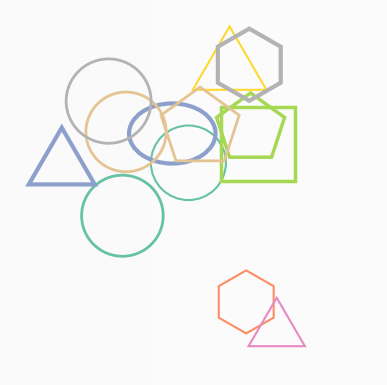[{"shape": "circle", "thickness": 1.5, "radius": 0.48, "center": [0.486, 0.577]}, {"shape": "circle", "thickness": 2, "radius": 0.53, "center": [0.316, 0.44]}, {"shape": "hexagon", "thickness": 1.5, "radius": 0.41, "center": [0.635, 0.216]}, {"shape": "oval", "thickness": 3, "radius": 0.56, "center": [0.445, 0.653]}, {"shape": "triangle", "thickness": 3, "radius": 0.49, "center": [0.159, 0.57]}, {"shape": "triangle", "thickness": 1.5, "radius": 0.42, "center": [0.714, 0.143]}, {"shape": "pentagon", "thickness": 2.5, "radius": 0.46, "center": [0.647, 0.666]}, {"shape": "square", "thickness": 2.5, "radius": 0.48, "center": [0.666, 0.625]}, {"shape": "triangle", "thickness": 1.5, "radius": 0.55, "center": [0.592, 0.822]}, {"shape": "pentagon", "thickness": 2, "radius": 0.53, "center": [0.516, 0.668]}, {"shape": "circle", "thickness": 2, "radius": 0.52, "center": [0.325, 0.657]}, {"shape": "circle", "thickness": 2, "radius": 0.55, "center": [0.28, 0.737]}, {"shape": "hexagon", "thickness": 3, "radius": 0.47, "center": [0.643, 0.832]}]